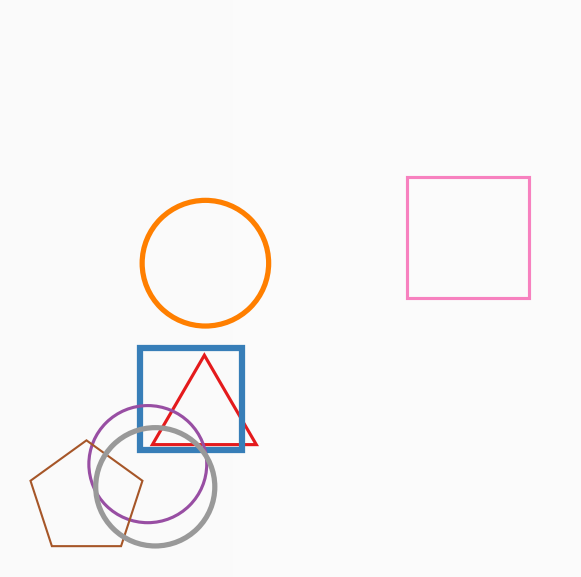[{"shape": "triangle", "thickness": 1.5, "radius": 0.52, "center": [0.352, 0.281]}, {"shape": "square", "thickness": 3, "radius": 0.44, "center": [0.328, 0.308]}, {"shape": "circle", "thickness": 1.5, "radius": 0.51, "center": [0.254, 0.195]}, {"shape": "circle", "thickness": 2.5, "radius": 0.54, "center": [0.353, 0.543]}, {"shape": "pentagon", "thickness": 1, "radius": 0.51, "center": [0.149, 0.135]}, {"shape": "square", "thickness": 1.5, "radius": 0.52, "center": [0.805, 0.588]}, {"shape": "circle", "thickness": 2.5, "radius": 0.51, "center": [0.267, 0.156]}]